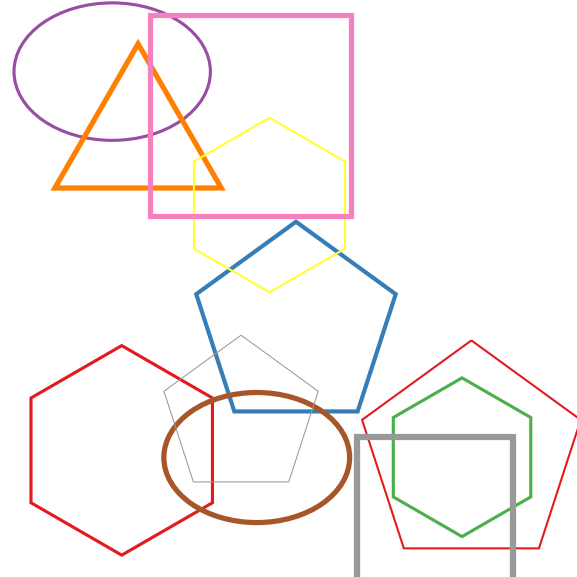[{"shape": "pentagon", "thickness": 1, "radius": 1.0, "center": [0.816, 0.211]}, {"shape": "hexagon", "thickness": 1.5, "radius": 0.91, "center": [0.211, 0.219]}, {"shape": "pentagon", "thickness": 2, "radius": 0.91, "center": [0.513, 0.434]}, {"shape": "hexagon", "thickness": 1.5, "radius": 0.69, "center": [0.8, 0.207]}, {"shape": "oval", "thickness": 1.5, "radius": 0.85, "center": [0.194, 0.875]}, {"shape": "triangle", "thickness": 2.5, "radius": 0.83, "center": [0.239, 0.757]}, {"shape": "hexagon", "thickness": 1, "radius": 0.76, "center": [0.467, 0.644]}, {"shape": "oval", "thickness": 2.5, "radius": 0.8, "center": [0.445, 0.207]}, {"shape": "square", "thickness": 2.5, "radius": 0.87, "center": [0.434, 0.799]}, {"shape": "pentagon", "thickness": 0.5, "radius": 0.7, "center": [0.417, 0.278]}, {"shape": "square", "thickness": 3, "radius": 0.68, "center": [0.753, 0.107]}]